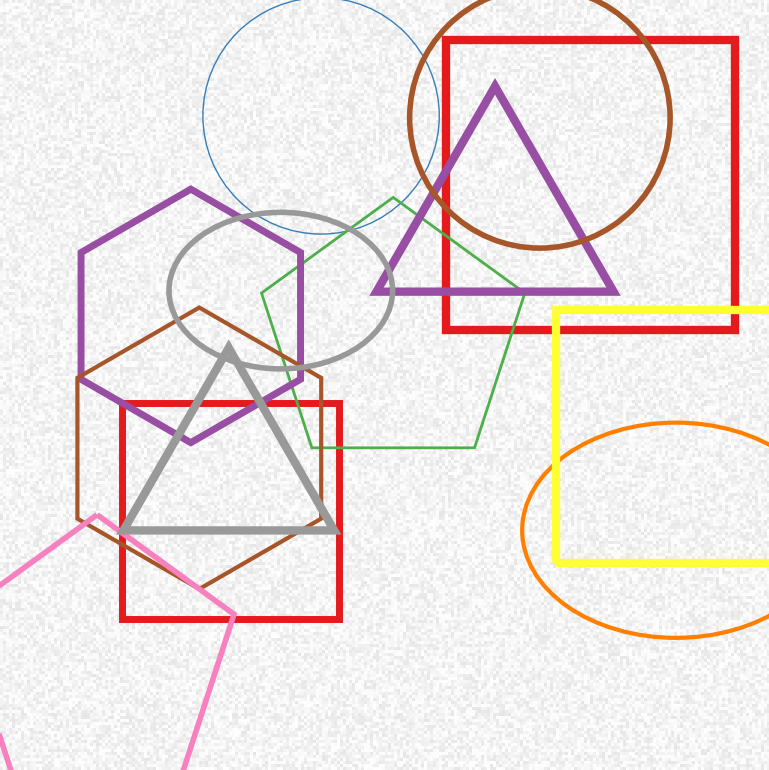[{"shape": "square", "thickness": 2.5, "radius": 0.7, "center": [0.299, 0.336]}, {"shape": "square", "thickness": 3, "radius": 0.94, "center": [0.767, 0.76]}, {"shape": "circle", "thickness": 0.5, "radius": 0.77, "center": [0.417, 0.849]}, {"shape": "pentagon", "thickness": 1, "radius": 0.9, "center": [0.511, 0.564]}, {"shape": "triangle", "thickness": 3, "radius": 0.89, "center": [0.643, 0.71]}, {"shape": "hexagon", "thickness": 2.5, "radius": 0.82, "center": [0.248, 0.59]}, {"shape": "oval", "thickness": 1.5, "radius": 1.0, "center": [0.878, 0.311]}, {"shape": "square", "thickness": 3, "radius": 0.82, "center": [0.887, 0.433]}, {"shape": "circle", "thickness": 2, "radius": 0.85, "center": [0.701, 0.847]}, {"shape": "hexagon", "thickness": 1.5, "radius": 0.91, "center": [0.259, 0.418]}, {"shape": "pentagon", "thickness": 2, "radius": 0.94, "center": [0.126, 0.144]}, {"shape": "triangle", "thickness": 3, "radius": 0.79, "center": [0.297, 0.39]}, {"shape": "oval", "thickness": 2, "radius": 0.73, "center": [0.365, 0.623]}]